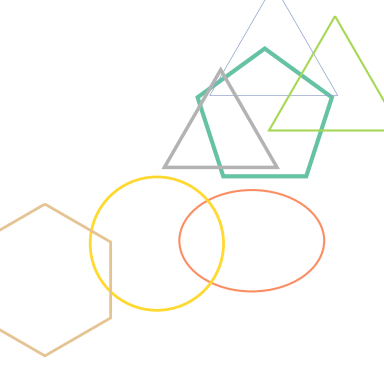[{"shape": "pentagon", "thickness": 3, "radius": 0.92, "center": [0.688, 0.69]}, {"shape": "oval", "thickness": 1.5, "radius": 0.94, "center": [0.654, 0.375]}, {"shape": "triangle", "thickness": 0.5, "radius": 0.96, "center": [0.711, 0.848]}, {"shape": "triangle", "thickness": 1.5, "radius": 0.99, "center": [0.87, 0.76]}, {"shape": "circle", "thickness": 2, "radius": 0.87, "center": [0.407, 0.367]}, {"shape": "hexagon", "thickness": 2, "radius": 0.99, "center": [0.117, 0.273]}, {"shape": "triangle", "thickness": 2.5, "radius": 0.84, "center": [0.573, 0.65]}]